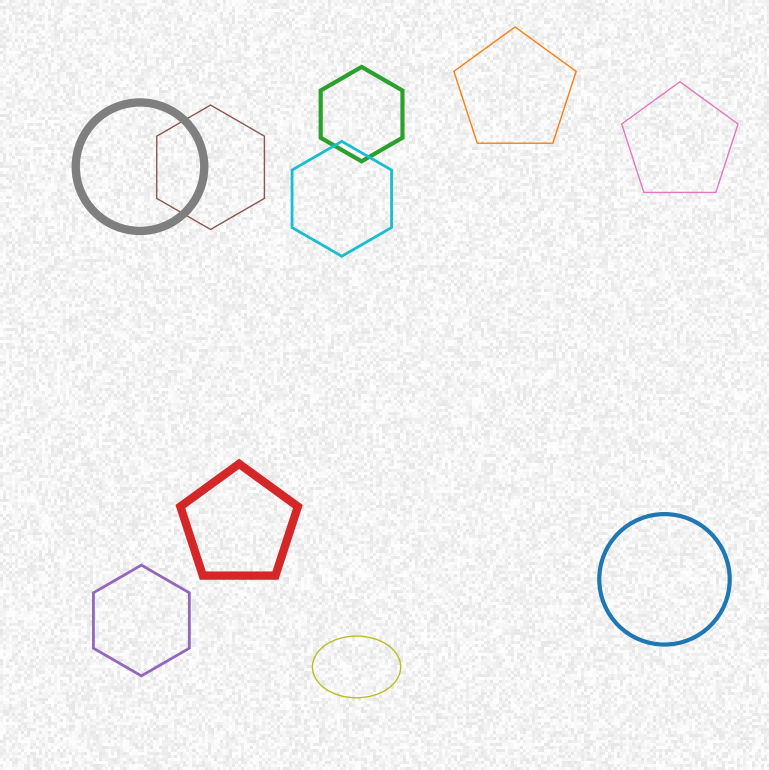[{"shape": "circle", "thickness": 1.5, "radius": 0.42, "center": [0.863, 0.248]}, {"shape": "pentagon", "thickness": 0.5, "radius": 0.42, "center": [0.669, 0.882]}, {"shape": "hexagon", "thickness": 1.5, "radius": 0.31, "center": [0.47, 0.852]}, {"shape": "pentagon", "thickness": 3, "radius": 0.4, "center": [0.311, 0.317]}, {"shape": "hexagon", "thickness": 1, "radius": 0.36, "center": [0.184, 0.194]}, {"shape": "hexagon", "thickness": 0.5, "radius": 0.4, "center": [0.273, 0.783]}, {"shape": "pentagon", "thickness": 0.5, "radius": 0.4, "center": [0.883, 0.814]}, {"shape": "circle", "thickness": 3, "radius": 0.42, "center": [0.182, 0.784]}, {"shape": "oval", "thickness": 0.5, "radius": 0.29, "center": [0.463, 0.134]}, {"shape": "hexagon", "thickness": 1, "radius": 0.37, "center": [0.444, 0.742]}]